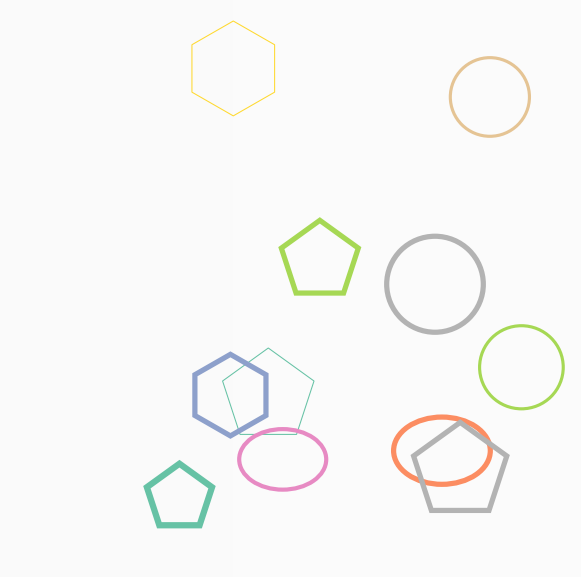[{"shape": "pentagon", "thickness": 0.5, "radius": 0.41, "center": [0.462, 0.314]}, {"shape": "pentagon", "thickness": 3, "radius": 0.29, "center": [0.309, 0.137]}, {"shape": "oval", "thickness": 2.5, "radius": 0.42, "center": [0.76, 0.219]}, {"shape": "hexagon", "thickness": 2.5, "radius": 0.35, "center": [0.396, 0.315]}, {"shape": "oval", "thickness": 2, "radius": 0.37, "center": [0.486, 0.204]}, {"shape": "pentagon", "thickness": 2.5, "radius": 0.35, "center": [0.55, 0.548]}, {"shape": "circle", "thickness": 1.5, "radius": 0.36, "center": [0.897, 0.363]}, {"shape": "hexagon", "thickness": 0.5, "radius": 0.41, "center": [0.401, 0.881]}, {"shape": "circle", "thickness": 1.5, "radius": 0.34, "center": [0.843, 0.831]}, {"shape": "pentagon", "thickness": 2.5, "radius": 0.42, "center": [0.792, 0.183]}, {"shape": "circle", "thickness": 2.5, "radius": 0.42, "center": [0.748, 0.507]}]